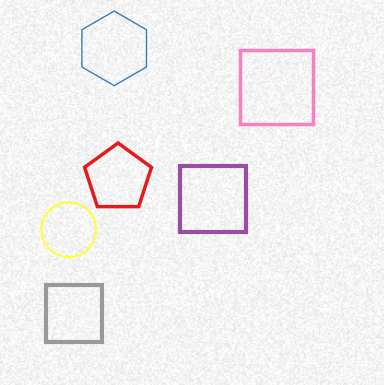[{"shape": "pentagon", "thickness": 2.5, "radius": 0.46, "center": [0.307, 0.537]}, {"shape": "hexagon", "thickness": 1, "radius": 0.48, "center": [0.297, 0.874]}, {"shape": "square", "thickness": 3, "radius": 0.43, "center": [0.553, 0.483]}, {"shape": "circle", "thickness": 1.5, "radius": 0.36, "center": [0.179, 0.403]}, {"shape": "square", "thickness": 2.5, "radius": 0.48, "center": [0.718, 0.773]}, {"shape": "square", "thickness": 3, "radius": 0.37, "center": [0.192, 0.186]}]